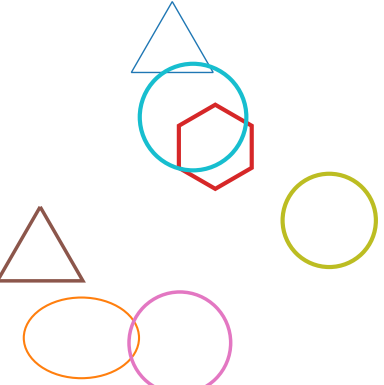[{"shape": "triangle", "thickness": 1, "radius": 0.61, "center": [0.447, 0.873]}, {"shape": "oval", "thickness": 1.5, "radius": 0.75, "center": [0.211, 0.122]}, {"shape": "hexagon", "thickness": 3, "radius": 0.55, "center": [0.559, 0.619]}, {"shape": "triangle", "thickness": 2.5, "radius": 0.64, "center": [0.104, 0.335]}, {"shape": "circle", "thickness": 2.5, "radius": 0.66, "center": [0.467, 0.11]}, {"shape": "circle", "thickness": 3, "radius": 0.61, "center": [0.855, 0.428]}, {"shape": "circle", "thickness": 3, "radius": 0.69, "center": [0.501, 0.696]}]